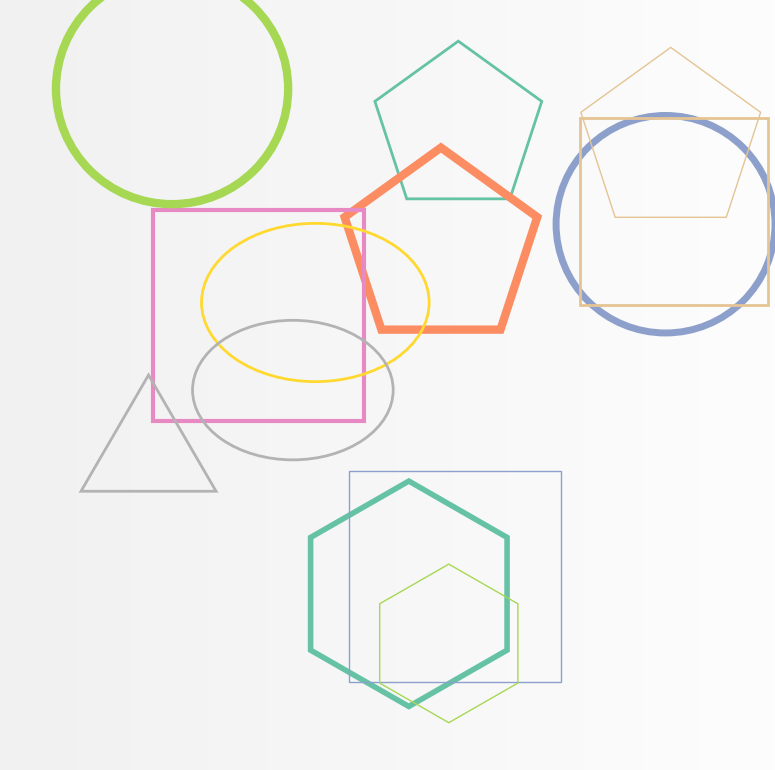[{"shape": "pentagon", "thickness": 1, "radius": 0.57, "center": [0.591, 0.833]}, {"shape": "hexagon", "thickness": 2, "radius": 0.73, "center": [0.528, 0.229]}, {"shape": "pentagon", "thickness": 3, "radius": 0.65, "center": [0.569, 0.678]}, {"shape": "square", "thickness": 0.5, "radius": 0.69, "center": [0.587, 0.251]}, {"shape": "circle", "thickness": 2.5, "radius": 0.71, "center": [0.859, 0.709]}, {"shape": "square", "thickness": 1.5, "radius": 0.68, "center": [0.334, 0.59]}, {"shape": "circle", "thickness": 3, "radius": 0.75, "center": [0.222, 0.885]}, {"shape": "hexagon", "thickness": 0.5, "radius": 0.51, "center": [0.579, 0.164]}, {"shape": "oval", "thickness": 1, "radius": 0.73, "center": [0.407, 0.607]}, {"shape": "pentagon", "thickness": 0.5, "radius": 0.61, "center": [0.865, 0.816]}, {"shape": "square", "thickness": 1, "radius": 0.61, "center": [0.869, 0.725]}, {"shape": "triangle", "thickness": 1, "radius": 0.5, "center": [0.192, 0.412]}, {"shape": "oval", "thickness": 1, "radius": 0.65, "center": [0.378, 0.493]}]